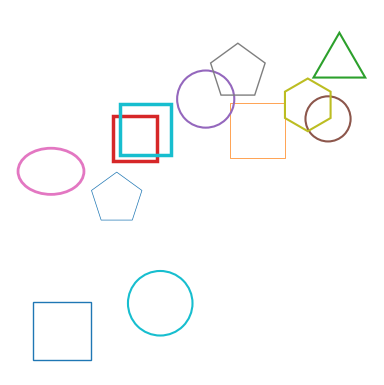[{"shape": "pentagon", "thickness": 0.5, "radius": 0.34, "center": [0.303, 0.484]}, {"shape": "square", "thickness": 1, "radius": 0.38, "center": [0.161, 0.141]}, {"shape": "square", "thickness": 0.5, "radius": 0.36, "center": [0.67, 0.66]}, {"shape": "triangle", "thickness": 1.5, "radius": 0.39, "center": [0.881, 0.837]}, {"shape": "square", "thickness": 2.5, "radius": 0.29, "center": [0.351, 0.64]}, {"shape": "circle", "thickness": 1.5, "radius": 0.37, "center": [0.534, 0.743]}, {"shape": "circle", "thickness": 1.5, "radius": 0.29, "center": [0.852, 0.691]}, {"shape": "oval", "thickness": 2, "radius": 0.43, "center": [0.132, 0.555]}, {"shape": "pentagon", "thickness": 1, "radius": 0.37, "center": [0.618, 0.813]}, {"shape": "hexagon", "thickness": 1.5, "radius": 0.34, "center": [0.799, 0.728]}, {"shape": "square", "thickness": 2.5, "radius": 0.33, "center": [0.378, 0.664]}, {"shape": "circle", "thickness": 1.5, "radius": 0.42, "center": [0.416, 0.212]}]